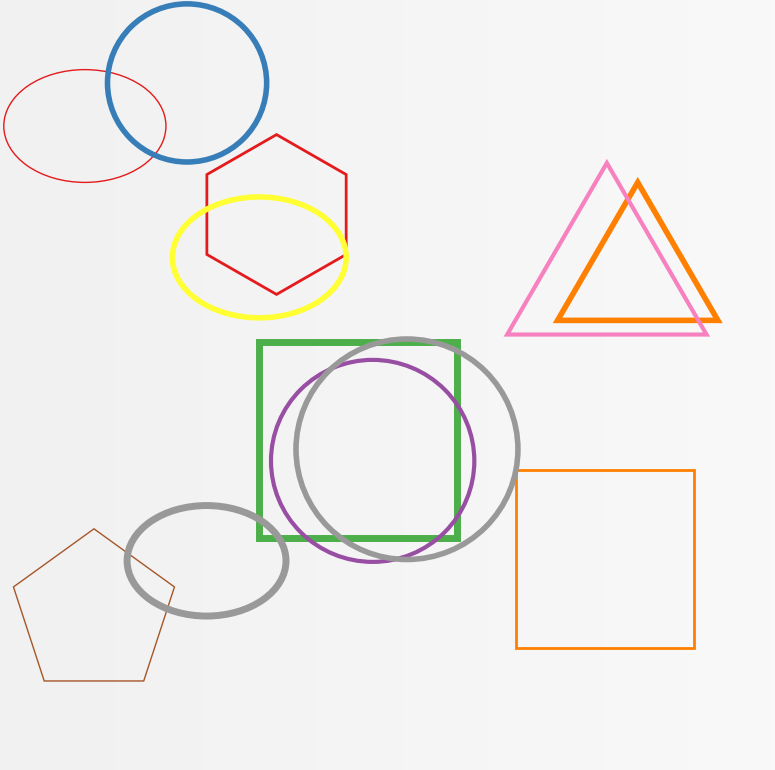[{"shape": "oval", "thickness": 0.5, "radius": 0.52, "center": [0.11, 0.836]}, {"shape": "hexagon", "thickness": 1, "radius": 0.52, "center": [0.357, 0.721]}, {"shape": "circle", "thickness": 2, "radius": 0.51, "center": [0.241, 0.892]}, {"shape": "square", "thickness": 2.5, "radius": 0.64, "center": [0.462, 0.429]}, {"shape": "circle", "thickness": 1.5, "radius": 0.66, "center": [0.481, 0.401]}, {"shape": "triangle", "thickness": 2, "radius": 0.6, "center": [0.823, 0.644]}, {"shape": "square", "thickness": 1, "radius": 0.58, "center": [0.781, 0.274]}, {"shape": "oval", "thickness": 2, "radius": 0.56, "center": [0.335, 0.666]}, {"shape": "pentagon", "thickness": 0.5, "radius": 0.55, "center": [0.121, 0.204]}, {"shape": "triangle", "thickness": 1.5, "radius": 0.74, "center": [0.783, 0.64]}, {"shape": "circle", "thickness": 2, "radius": 0.72, "center": [0.525, 0.417]}, {"shape": "oval", "thickness": 2.5, "radius": 0.51, "center": [0.267, 0.272]}]